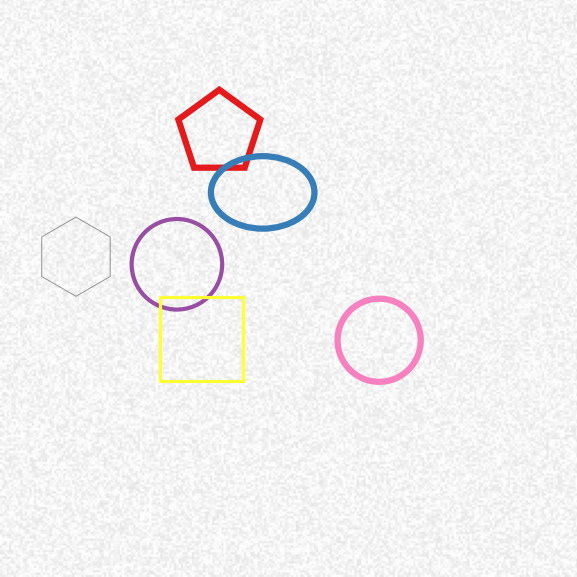[{"shape": "pentagon", "thickness": 3, "radius": 0.37, "center": [0.38, 0.769]}, {"shape": "oval", "thickness": 3, "radius": 0.45, "center": [0.455, 0.666]}, {"shape": "circle", "thickness": 2, "radius": 0.39, "center": [0.306, 0.541]}, {"shape": "square", "thickness": 1.5, "radius": 0.36, "center": [0.349, 0.412]}, {"shape": "circle", "thickness": 3, "radius": 0.36, "center": [0.657, 0.41]}, {"shape": "hexagon", "thickness": 0.5, "radius": 0.34, "center": [0.132, 0.555]}]